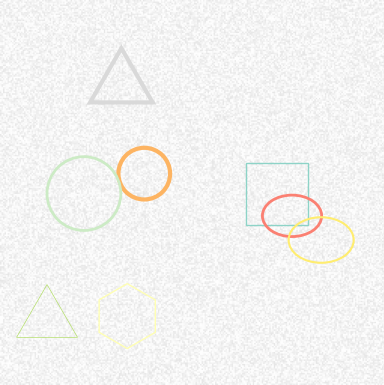[{"shape": "square", "thickness": 1, "radius": 0.4, "center": [0.72, 0.497]}, {"shape": "hexagon", "thickness": 1, "radius": 0.42, "center": [0.33, 0.179]}, {"shape": "oval", "thickness": 2, "radius": 0.38, "center": [0.759, 0.439]}, {"shape": "circle", "thickness": 3, "radius": 0.34, "center": [0.375, 0.549]}, {"shape": "triangle", "thickness": 0.5, "radius": 0.46, "center": [0.122, 0.169]}, {"shape": "triangle", "thickness": 3, "radius": 0.47, "center": [0.315, 0.781]}, {"shape": "circle", "thickness": 2, "radius": 0.48, "center": [0.218, 0.497]}, {"shape": "oval", "thickness": 1.5, "radius": 0.42, "center": [0.834, 0.377]}]